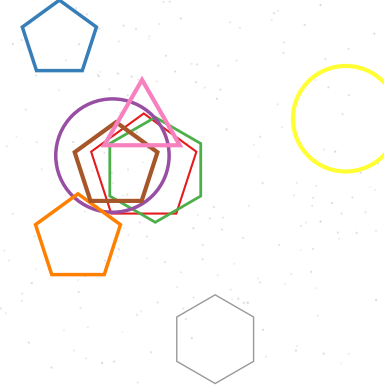[{"shape": "pentagon", "thickness": 1.5, "radius": 0.72, "center": [0.373, 0.562]}, {"shape": "pentagon", "thickness": 2.5, "radius": 0.51, "center": [0.154, 0.898]}, {"shape": "hexagon", "thickness": 2, "radius": 0.68, "center": [0.403, 0.559]}, {"shape": "circle", "thickness": 2.5, "radius": 0.74, "center": [0.292, 0.596]}, {"shape": "pentagon", "thickness": 2.5, "radius": 0.58, "center": [0.203, 0.381]}, {"shape": "circle", "thickness": 3, "radius": 0.69, "center": [0.898, 0.692]}, {"shape": "pentagon", "thickness": 3, "radius": 0.57, "center": [0.301, 0.57]}, {"shape": "triangle", "thickness": 3, "radius": 0.57, "center": [0.369, 0.679]}, {"shape": "hexagon", "thickness": 1, "radius": 0.58, "center": [0.559, 0.119]}]